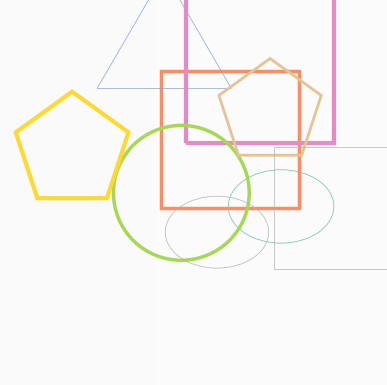[{"shape": "oval", "thickness": 0.5, "radius": 0.68, "center": [0.725, 0.464]}, {"shape": "square", "thickness": 2.5, "radius": 0.89, "center": [0.593, 0.638]}, {"shape": "triangle", "thickness": 0.5, "radius": 1.0, "center": [0.424, 0.87]}, {"shape": "square", "thickness": 3, "radius": 0.96, "center": [0.671, 0.821]}, {"shape": "circle", "thickness": 2.5, "radius": 0.88, "center": [0.468, 0.499]}, {"shape": "pentagon", "thickness": 3, "radius": 0.76, "center": [0.186, 0.609]}, {"shape": "pentagon", "thickness": 2, "radius": 0.69, "center": [0.697, 0.709]}, {"shape": "square", "thickness": 0.5, "radius": 0.79, "center": [0.864, 0.46]}, {"shape": "oval", "thickness": 0.5, "radius": 0.67, "center": [0.56, 0.397]}]